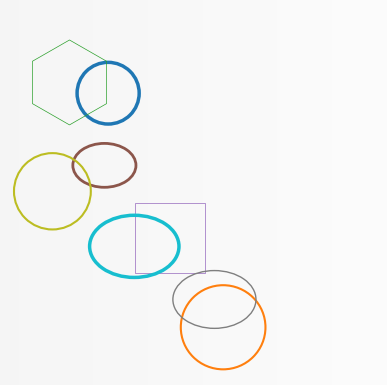[{"shape": "circle", "thickness": 2.5, "radius": 0.4, "center": [0.279, 0.758]}, {"shape": "circle", "thickness": 1.5, "radius": 0.55, "center": [0.576, 0.15]}, {"shape": "hexagon", "thickness": 0.5, "radius": 0.55, "center": [0.179, 0.786]}, {"shape": "square", "thickness": 0.5, "radius": 0.45, "center": [0.439, 0.381]}, {"shape": "oval", "thickness": 2, "radius": 0.41, "center": [0.269, 0.571]}, {"shape": "oval", "thickness": 1, "radius": 0.54, "center": [0.553, 0.222]}, {"shape": "circle", "thickness": 1.5, "radius": 0.5, "center": [0.135, 0.503]}, {"shape": "oval", "thickness": 2.5, "radius": 0.58, "center": [0.347, 0.36]}]